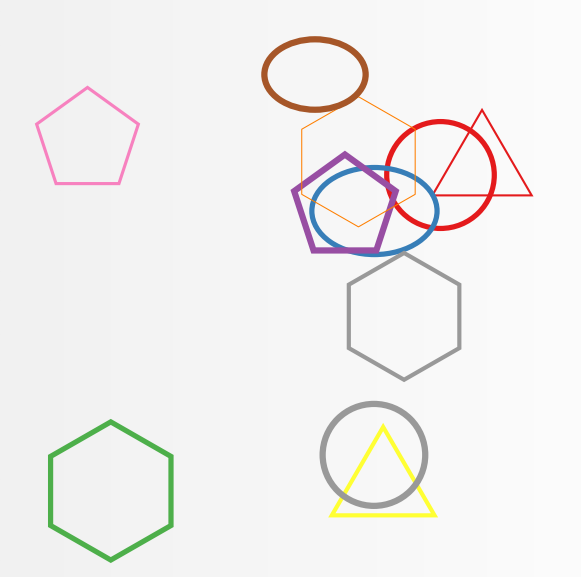[{"shape": "circle", "thickness": 2.5, "radius": 0.46, "center": [0.758, 0.696]}, {"shape": "triangle", "thickness": 1, "radius": 0.49, "center": [0.829, 0.71]}, {"shape": "oval", "thickness": 2.5, "radius": 0.54, "center": [0.644, 0.634]}, {"shape": "hexagon", "thickness": 2.5, "radius": 0.6, "center": [0.191, 0.149]}, {"shape": "pentagon", "thickness": 3, "radius": 0.46, "center": [0.593, 0.64]}, {"shape": "hexagon", "thickness": 0.5, "radius": 0.56, "center": [0.617, 0.719]}, {"shape": "triangle", "thickness": 2, "radius": 0.51, "center": [0.659, 0.158]}, {"shape": "oval", "thickness": 3, "radius": 0.44, "center": [0.542, 0.87]}, {"shape": "pentagon", "thickness": 1.5, "radius": 0.46, "center": [0.151, 0.756]}, {"shape": "circle", "thickness": 3, "radius": 0.44, "center": [0.643, 0.211]}, {"shape": "hexagon", "thickness": 2, "radius": 0.55, "center": [0.695, 0.451]}]